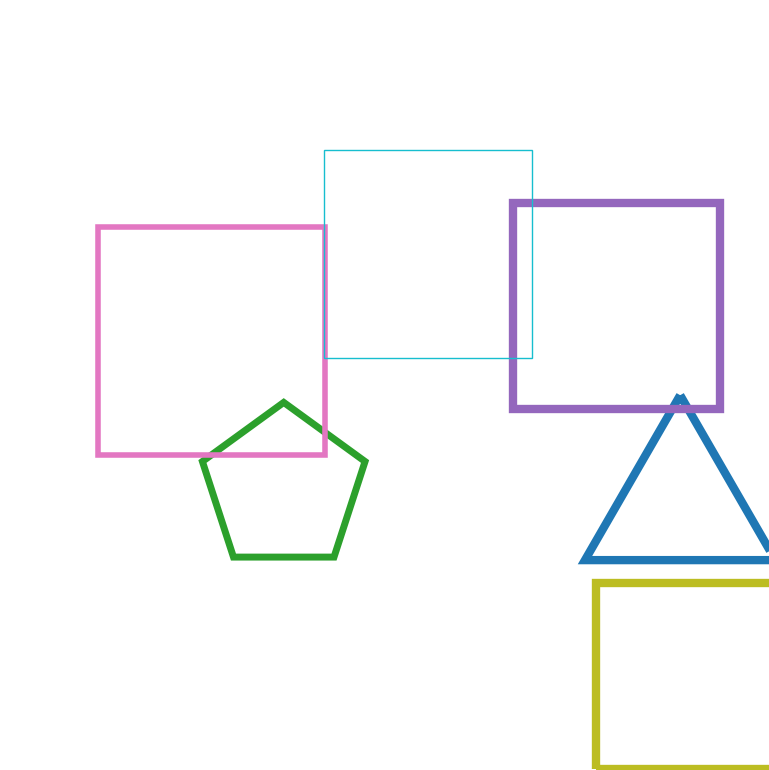[{"shape": "triangle", "thickness": 3, "radius": 0.71, "center": [0.883, 0.344]}, {"shape": "pentagon", "thickness": 2.5, "radius": 0.56, "center": [0.368, 0.366]}, {"shape": "square", "thickness": 3, "radius": 0.67, "center": [0.801, 0.603]}, {"shape": "square", "thickness": 2, "radius": 0.74, "center": [0.275, 0.557]}, {"shape": "square", "thickness": 3, "radius": 0.61, "center": [0.895, 0.122]}, {"shape": "square", "thickness": 0.5, "radius": 0.67, "center": [0.556, 0.67]}]